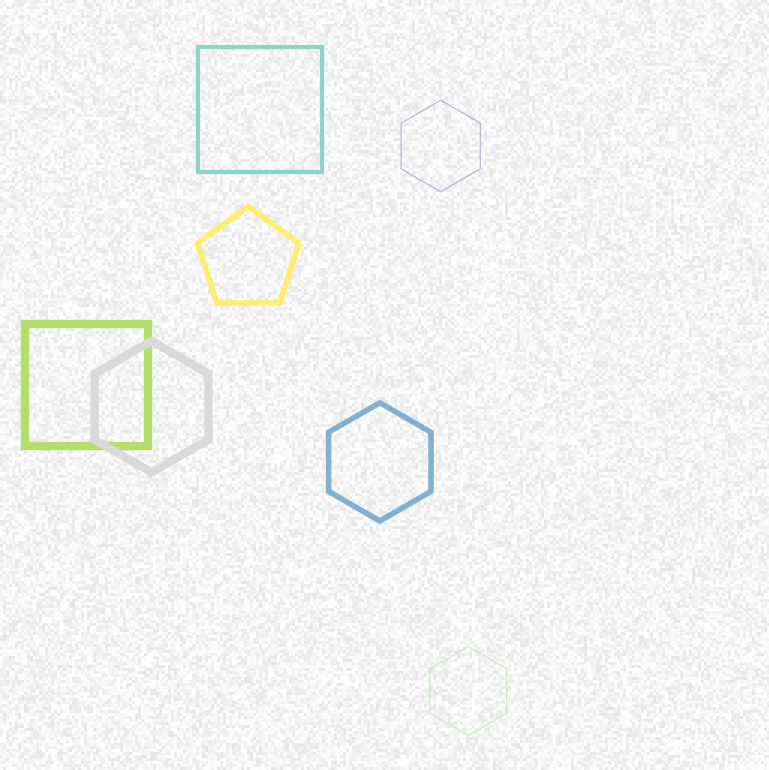[{"shape": "square", "thickness": 1.5, "radius": 0.4, "center": [0.338, 0.858]}, {"shape": "hexagon", "thickness": 0.5, "radius": 0.3, "center": [0.572, 0.81]}, {"shape": "hexagon", "thickness": 2, "radius": 0.38, "center": [0.493, 0.4]}, {"shape": "square", "thickness": 3, "radius": 0.4, "center": [0.112, 0.5]}, {"shape": "hexagon", "thickness": 3, "radius": 0.43, "center": [0.197, 0.472]}, {"shape": "hexagon", "thickness": 0.5, "radius": 0.29, "center": [0.608, 0.103]}, {"shape": "pentagon", "thickness": 2, "radius": 0.35, "center": [0.322, 0.663]}]